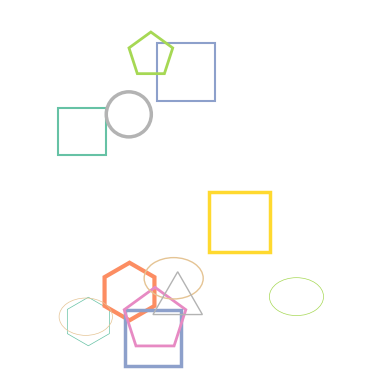[{"shape": "square", "thickness": 1.5, "radius": 0.31, "center": [0.213, 0.658]}, {"shape": "hexagon", "thickness": 0.5, "radius": 0.32, "center": [0.229, 0.165]}, {"shape": "hexagon", "thickness": 3, "radius": 0.37, "center": [0.336, 0.243]}, {"shape": "square", "thickness": 1.5, "radius": 0.38, "center": [0.483, 0.813]}, {"shape": "square", "thickness": 2.5, "radius": 0.36, "center": [0.397, 0.122]}, {"shape": "pentagon", "thickness": 2, "radius": 0.42, "center": [0.403, 0.17]}, {"shape": "oval", "thickness": 0.5, "radius": 0.35, "center": [0.77, 0.23]}, {"shape": "pentagon", "thickness": 2, "radius": 0.3, "center": [0.392, 0.857]}, {"shape": "square", "thickness": 2.5, "radius": 0.39, "center": [0.622, 0.423]}, {"shape": "oval", "thickness": 1, "radius": 0.38, "center": [0.451, 0.277]}, {"shape": "oval", "thickness": 0.5, "radius": 0.35, "center": [0.223, 0.177]}, {"shape": "circle", "thickness": 2.5, "radius": 0.29, "center": [0.335, 0.703]}, {"shape": "triangle", "thickness": 1, "radius": 0.37, "center": [0.462, 0.22]}]